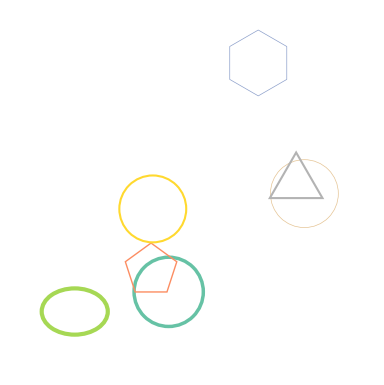[{"shape": "circle", "thickness": 2.5, "radius": 0.45, "center": [0.438, 0.242]}, {"shape": "pentagon", "thickness": 1, "radius": 0.35, "center": [0.392, 0.298]}, {"shape": "hexagon", "thickness": 0.5, "radius": 0.43, "center": [0.671, 0.836]}, {"shape": "oval", "thickness": 3, "radius": 0.43, "center": [0.194, 0.191]}, {"shape": "circle", "thickness": 1.5, "radius": 0.43, "center": [0.397, 0.457]}, {"shape": "circle", "thickness": 0.5, "radius": 0.44, "center": [0.791, 0.497]}, {"shape": "triangle", "thickness": 1.5, "radius": 0.39, "center": [0.769, 0.525]}]